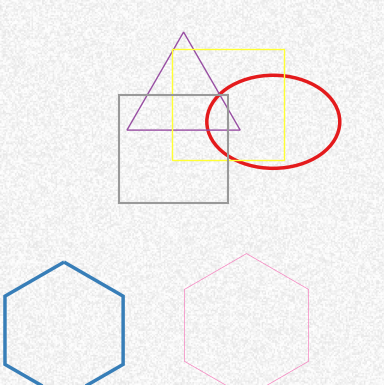[{"shape": "oval", "thickness": 2.5, "radius": 0.86, "center": [0.71, 0.684]}, {"shape": "hexagon", "thickness": 2.5, "radius": 0.89, "center": [0.166, 0.142]}, {"shape": "triangle", "thickness": 1, "radius": 0.85, "center": [0.477, 0.747]}, {"shape": "square", "thickness": 1, "radius": 0.72, "center": [0.593, 0.729]}, {"shape": "hexagon", "thickness": 0.5, "radius": 0.93, "center": [0.64, 0.155]}, {"shape": "square", "thickness": 1.5, "radius": 0.7, "center": [0.451, 0.613]}]